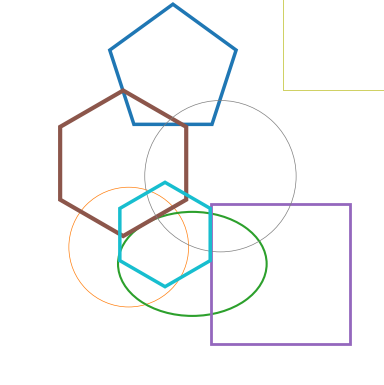[{"shape": "pentagon", "thickness": 2.5, "radius": 0.86, "center": [0.449, 0.817]}, {"shape": "circle", "thickness": 0.5, "radius": 0.78, "center": [0.334, 0.358]}, {"shape": "oval", "thickness": 1.5, "radius": 0.97, "center": [0.5, 0.315]}, {"shape": "square", "thickness": 2, "radius": 0.91, "center": [0.728, 0.288]}, {"shape": "hexagon", "thickness": 3, "radius": 0.95, "center": [0.32, 0.576]}, {"shape": "circle", "thickness": 0.5, "radius": 0.98, "center": [0.573, 0.542]}, {"shape": "square", "thickness": 0.5, "radius": 0.67, "center": [0.869, 0.9]}, {"shape": "hexagon", "thickness": 2.5, "radius": 0.68, "center": [0.429, 0.391]}]